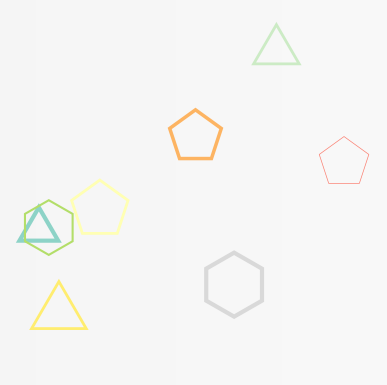[{"shape": "triangle", "thickness": 3, "radius": 0.29, "center": [0.1, 0.404]}, {"shape": "pentagon", "thickness": 2, "radius": 0.38, "center": [0.258, 0.456]}, {"shape": "pentagon", "thickness": 0.5, "radius": 0.34, "center": [0.888, 0.578]}, {"shape": "pentagon", "thickness": 2.5, "radius": 0.35, "center": [0.505, 0.645]}, {"shape": "hexagon", "thickness": 1.5, "radius": 0.36, "center": [0.126, 0.409]}, {"shape": "hexagon", "thickness": 3, "radius": 0.42, "center": [0.604, 0.261]}, {"shape": "triangle", "thickness": 2, "radius": 0.34, "center": [0.713, 0.868]}, {"shape": "triangle", "thickness": 2, "radius": 0.41, "center": [0.152, 0.187]}]